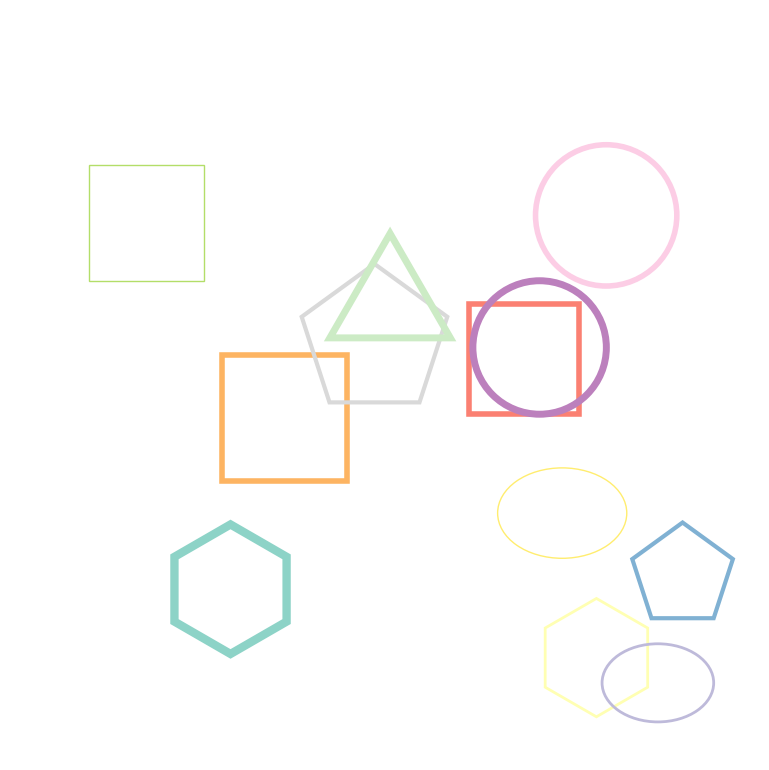[{"shape": "hexagon", "thickness": 3, "radius": 0.42, "center": [0.299, 0.235]}, {"shape": "hexagon", "thickness": 1, "radius": 0.38, "center": [0.775, 0.146]}, {"shape": "oval", "thickness": 1, "radius": 0.36, "center": [0.854, 0.113]}, {"shape": "square", "thickness": 2, "radius": 0.36, "center": [0.681, 0.534]}, {"shape": "pentagon", "thickness": 1.5, "radius": 0.34, "center": [0.886, 0.253]}, {"shape": "square", "thickness": 2, "radius": 0.41, "center": [0.369, 0.457]}, {"shape": "square", "thickness": 0.5, "radius": 0.37, "center": [0.19, 0.71]}, {"shape": "circle", "thickness": 2, "radius": 0.46, "center": [0.787, 0.72]}, {"shape": "pentagon", "thickness": 1.5, "radius": 0.5, "center": [0.486, 0.558]}, {"shape": "circle", "thickness": 2.5, "radius": 0.43, "center": [0.701, 0.549]}, {"shape": "triangle", "thickness": 2.5, "radius": 0.45, "center": [0.507, 0.606]}, {"shape": "oval", "thickness": 0.5, "radius": 0.42, "center": [0.73, 0.334]}]